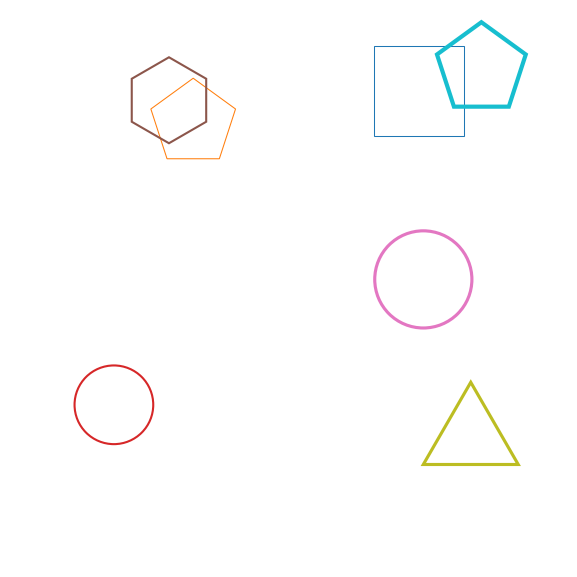[{"shape": "square", "thickness": 0.5, "radius": 0.39, "center": [0.726, 0.842]}, {"shape": "pentagon", "thickness": 0.5, "radius": 0.39, "center": [0.335, 0.787]}, {"shape": "circle", "thickness": 1, "radius": 0.34, "center": [0.197, 0.298]}, {"shape": "hexagon", "thickness": 1, "radius": 0.37, "center": [0.293, 0.826]}, {"shape": "circle", "thickness": 1.5, "radius": 0.42, "center": [0.733, 0.515]}, {"shape": "triangle", "thickness": 1.5, "radius": 0.47, "center": [0.815, 0.242]}, {"shape": "pentagon", "thickness": 2, "radius": 0.4, "center": [0.834, 0.88]}]